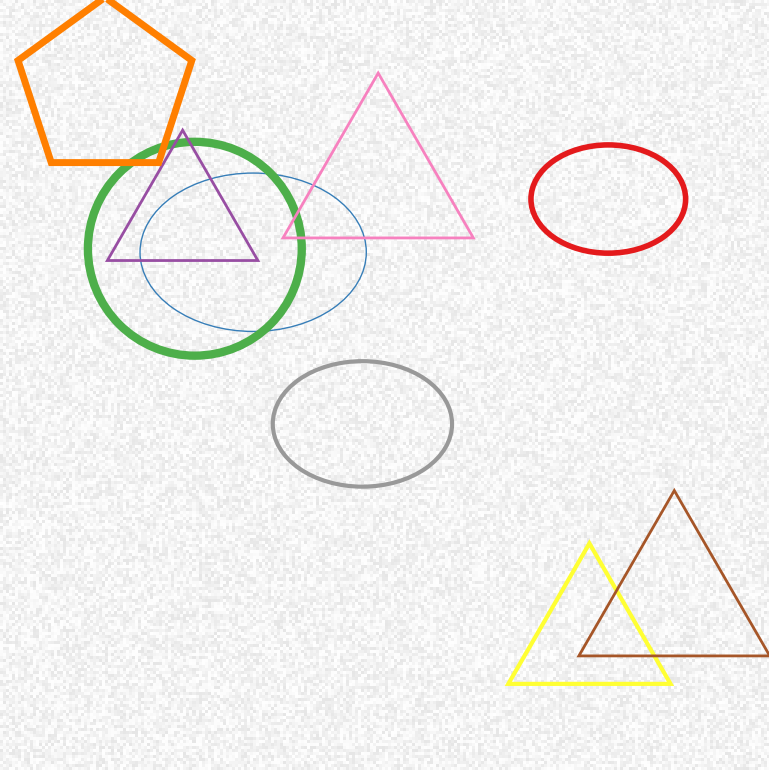[{"shape": "oval", "thickness": 2, "radius": 0.5, "center": [0.79, 0.742]}, {"shape": "oval", "thickness": 0.5, "radius": 0.73, "center": [0.329, 0.672]}, {"shape": "circle", "thickness": 3, "radius": 0.69, "center": [0.253, 0.677]}, {"shape": "triangle", "thickness": 1, "radius": 0.56, "center": [0.237, 0.718]}, {"shape": "pentagon", "thickness": 2.5, "radius": 0.59, "center": [0.136, 0.885]}, {"shape": "triangle", "thickness": 1.5, "radius": 0.61, "center": [0.765, 0.173]}, {"shape": "triangle", "thickness": 1, "radius": 0.72, "center": [0.876, 0.22]}, {"shape": "triangle", "thickness": 1, "radius": 0.71, "center": [0.491, 0.762]}, {"shape": "oval", "thickness": 1.5, "radius": 0.58, "center": [0.471, 0.449]}]